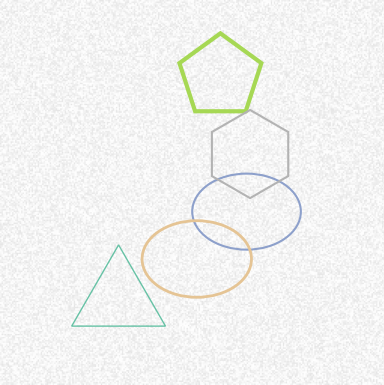[{"shape": "triangle", "thickness": 1, "radius": 0.7, "center": [0.308, 0.223]}, {"shape": "oval", "thickness": 1.5, "radius": 0.71, "center": [0.64, 0.45]}, {"shape": "pentagon", "thickness": 3, "radius": 0.56, "center": [0.572, 0.802]}, {"shape": "oval", "thickness": 2, "radius": 0.71, "center": [0.511, 0.327]}, {"shape": "hexagon", "thickness": 1.5, "radius": 0.57, "center": [0.65, 0.6]}]